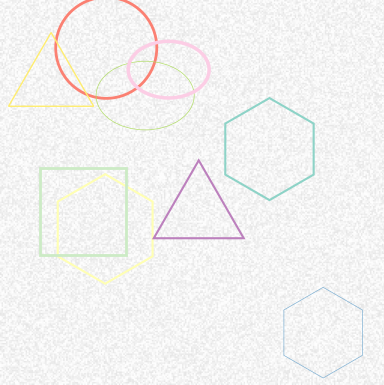[{"shape": "hexagon", "thickness": 1.5, "radius": 0.66, "center": [0.7, 0.613]}, {"shape": "hexagon", "thickness": 1.5, "radius": 0.71, "center": [0.273, 0.405]}, {"shape": "circle", "thickness": 2, "radius": 0.66, "center": [0.276, 0.876]}, {"shape": "hexagon", "thickness": 0.5, "radius": 0.59, "center": [0.839, 0.136]}, {"shape": "oval", "thickness": 0.5, "radius": 0.64, "center": [0.377, 0.752]}, {"shape": "oval", "thickness": 2.5, "radius": 0.53, "center": [0.438, 0.819]}, {"shape": "triangle", "thickness": 1.5, "radius": 0.67, "center": [0.516, 0.449]}, {"shape": "square", "thickness": 2, "radius": 0.56, "center": [0.216, 0.45]}, {"shape": "triangle", "thickness": 1, "radius": 0.64, "center": [0.133, 0.788]}]